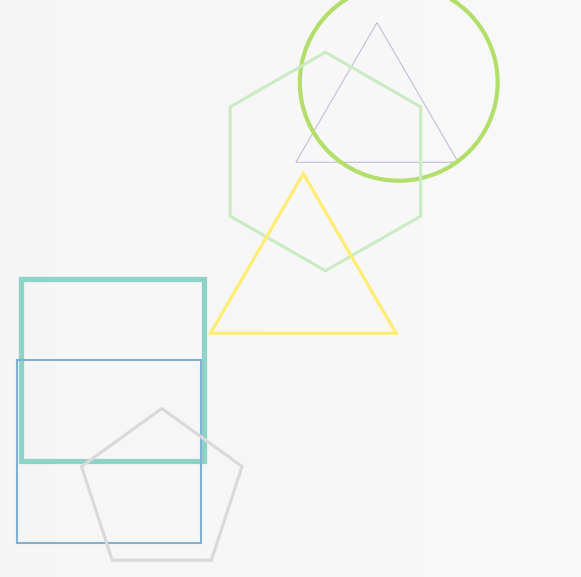[{"shape": "square", "thickness": 2.5, "radius": 0.79, "center": [0.193, 0.358]}, {"shape": "triangle", "thickness": 0.5, "radius": 0.81, "center": [0.649, 0.799]}, {"shape": "square", "thickness": 1, "radius": 0.79, "center": [0.188, 0.217]}, {"shape": "circle", "thickness": 2, "radius": 0.85, "center": [0.686, 0.856]}, {"shape": "pentagon", "thickness": 1.5, "radius": 0.73, "center": [0.278, 0.147]}, {"shape": "hexagon", "thickness": 1.5, "radius": 0.95, "center": [0.56, 0.719]}, {"shape": "triangle", "thickness": 1.5, "radius": 0.92, "center": [0.522, 0.514]}]